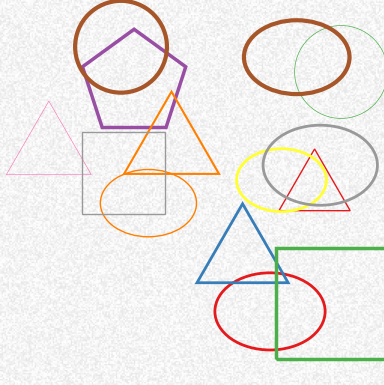[{"shape": "triangle", "thickness": 1, "radius": 0.53, "center": [0.817, 0.506]}, {"shape": "oval", "thickness": 2, "radius": 0.72, "center": [0.701, 0.191]}, {"shape": "triangle", "thickness": 2, "radius": 0.68, "center": [0.63, 0.334]}, {"shape": "square", "thickness": 2.5, "radius": 0.72, "center": [0.861, 0.212]}, {"shape": "circle", "thickness": 0.5, "radius": 0.6, "center": [0.886, 0.813]}, {"shape": "pentagon", "thickness": 2.5, "radius": 0.71, "center": [0.348, 0.783]}, {"shape": "oval", "thickness": 1, "radius": 0.62, "center": [0.386, 0.472]}, {"shape": "triangle", "thickness": 1.5, "radius": 0.71, "center": [0.446, 0.62]}, {"shape": "oval", "thickness": 2, "radius": 0.58, "center": [0.731, 0.532]}, {"shape": "circle", "thickness": 3, "radius": 0.6, "center": [0.314, 0.879]}, {"shape": "oval", "thickness": 3, "radius": 0.69, "center": [0.771, 0.851]}, {"shape": "triangle", "thickness": 0.5, "radius": 0.64, "center": [0.127, 0.61]}, {"shape": "oval", "thickness": 2, "radius": 0.74, "center": [0.832, 0.571]}, {"shape": "square", "thickness": 1, "radius": 0.53, "center": [0.321, 0.55]}]